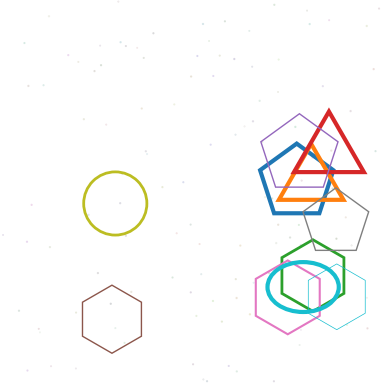[{"shape": "pentagon", "thickness": 3, "radius": 0.5, "center": [0.771, 0.527]}, {"shape": "triangle", "thickness": 3, "radius": 0.48, "center": [0.808, 0.529]}, {"shape": "hexagon", "thickness": 2, "radius": 0.46, "center": [0.813, 0.284]}, {"shape": "triangle", "thickness": 3, "radius": 0.52, "center": [0.854, 0.605]}, {"shape": "pentagon", "thickness": 1, "radius": 0.53, "center": [0.778, 0.599]}, {"shape": "hexagon", "thickness": 1, "radius": 0.44, "center": [0.291, 0.171]}, {"shape": "hexagon", "thickness": 1.5, "radius": 0.48, "center": [0.747, 0.228]}, {"shape": "pentagon", "thickness": 1, "radius": 0.45, "center": [0.872, 0.422]}, {"shape": "circle", "thickness": 2, "radius": 0.41, "center": [0.299, 0.471]}, {"shape": "hexagon", "thickness": 0.5, "radius": 0.43, "center": [0.875, 0.229]}, {"shape": "oval", "thickness": 3, "radius": 0.46, "center": [0.787, 0.254]}]